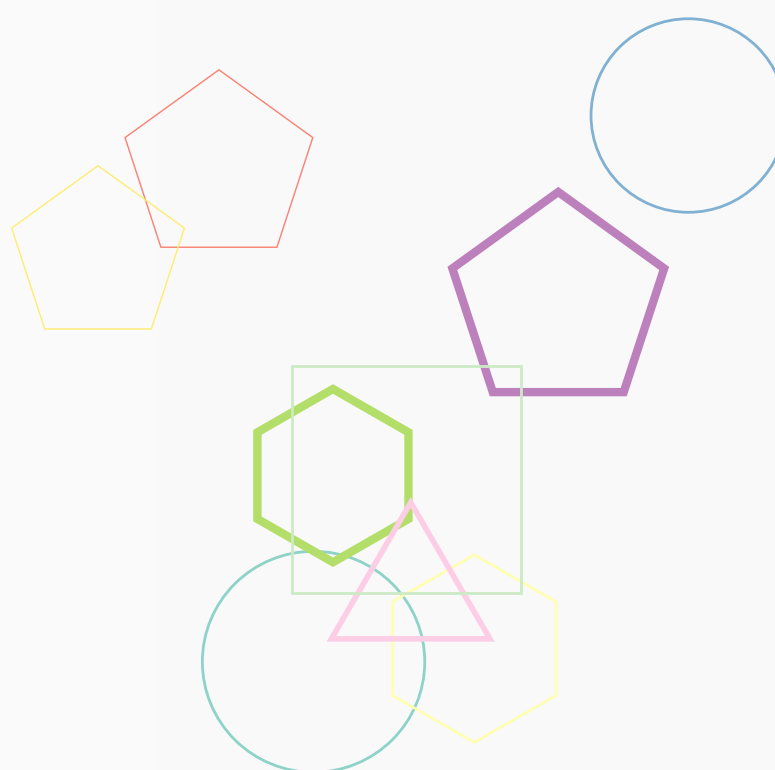[{"shape": "circle", "thickness": 1, "radius": 0.72, "center": [0.405, 0.141]}, {"shape": "hexagon", "thickness": 1, "radius": 0.61, "center": [0.612, 0.158]}, {"shape": "pentagon", "thickness": 0.5, "radius": 0.64, "center": [0.282, 0.782]}, {"shape": "circle", "thickness": 1, "radius": 0.63, "center": [0.888, 0.85]}, {"shape": "hexagon", "thickness": 3, "radius": 0.56, "center": [0.43, 0.382]}, {"shape": "triangle", "thickness": 2, "radius": 0.59, "center": [0.53, 0.229]}, {"shape": "pentagon", "thickness": 3, "radius": 0.72, "center": [0.72, 0.607]}, {"shape": "square", "thickness": 1, "radius": 0.74, "center": [0.525, 0.377]}, {"shape": "pentagon", "thickness": 0.5, "radius": 0.59, "center": [0.127, 0.668]}]